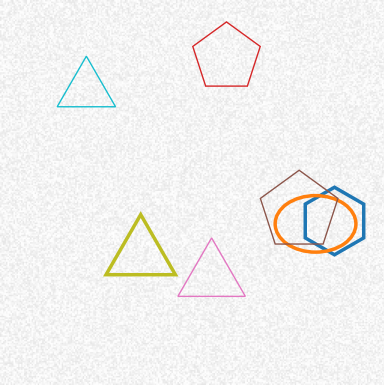[{"shape": "hexagon", "thickness": 2.5, "radius": 0.44, "center": [0.869, 0.426]}, {"shape": "oval", "thickness": 2.5, "radius": 0.52, "center": [0.82, 0.419]}, {"shape": "pentagon", "thickness": 1, "radius": 0.46, "center": [0.588, 0.851]}, {"shape": "pentagon", "thickness": 1, "radius": 0.53, "center": [0.777, 0.452]}, {"shape": "triangle", "thickness": 1, "radius": 0.51, "center": [0.55, 0.281]}, {"shape": "triangle", "thickness": 2.5, "radius": 0.52, "center": [0.366, 0.338]}, {"shape": "triangle", "thickness": 1, "radius": 0.44, "center": [0.224, 0.766]}]